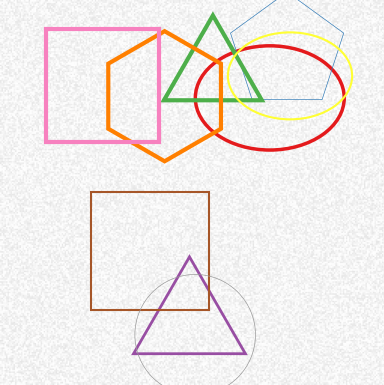[{"shape": "oval", "thickness": 2.5, "radius": 0.97, "center": [0.701, 0.746]}, {"shape": "pentagon", "thickness": 0.5, "radius": 0.77, "center": [0.746, 0.866]}, {"shape": "triangle", "thickness": 3, "radius": 0.73, "center": [0.553, 0.813]}, {"shape": "triangle", "thickness": 2, "radius": 0.84, "center": [0.492, 0.165]}, {"shape": "hexagon", "thickness": 3, "radius": 0.84, "center": [0.428, 0.75]}, {"shape": "oval", "thickness": 1.5, "radius": 0.81, "center": [0.753, 0.803]}, {"shape": "square", "thickness": 1.5, "radius": 0.77, "center": [0.389, 0.347]}, {"shape": "square", "thickness": 3, "radius": 0.73, "center": [0.267, 0.777]}, {"shape": "circle", "thickness": 0.5, "radius": 0.78, "center": [0.507, 0.13]}]